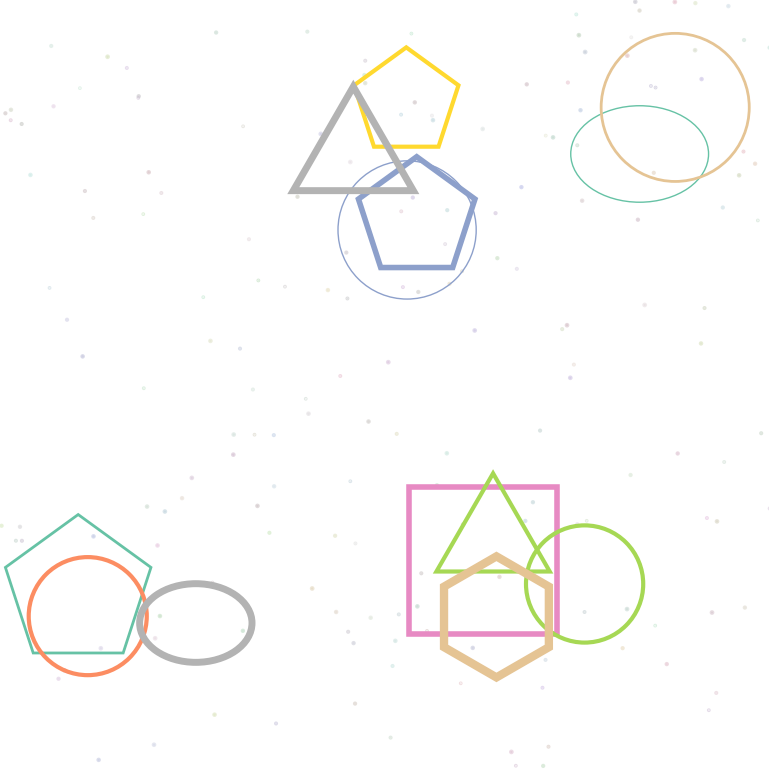[{"shape": "oval", "thickness": 0.5, "radius": 0.45, "center": [0.831, 0.8]}, {"shape": "pentagon", "thickness": 1, "radius": 0.5, "center": [0.102, 0.232]}, {"shape": "circle", "thickness": 1.5, "radius": 0.38, "center": [0.114, 0.2]}, {"shape": "circle", "thickness": 0.5, "radius": 0.45, "center": [0.529, 0.701]}, {"shape": "pentagon", "thickness": 2, "radius": 0.4, "center": [0.541, 0.717]}, {"shape": "square", "thickness": 2, "radius": 0.48, "center": [0.627, 0.272]}, {"shape": "circle", "thickness": 1.5, "radius": 0.38, "center": [0.759, 0.242]}, {"shape": "triangle", "thickness": 1.5, "radius": 0.42, "center": [0.64, 0.3]}, {"shape": "pentagon", "thickness": 1.5, "radius": 0.36, "center": [0.528, 0.867]}, {"shape": "circle", "thickness": 1, "radius": 0.48, "center": [0.877, 0.861]}, {"shape": "hexagon", "thickness": 3, "radius": 0.39, "center": [0.645, 0.199]}, {"shape": "triangle", "thickness": 2.5, "radius": 0.45, "center": [0.459, 0.797]}, {"shape": "oval", "thickness": 2.5, "radius": 0.36, "center": [0.254, 0.191]}]